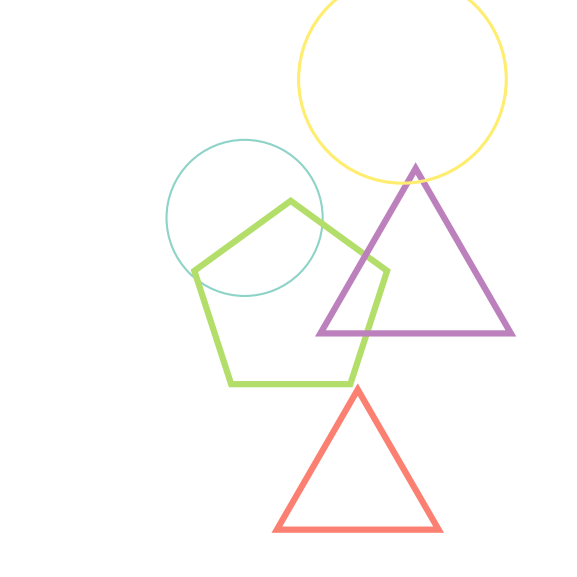[{"shape": "circle", "thickness": 1, "radius": 0.68, "center": [0.424, 0.622]}, {"shape": "triangle", "thickness": 3, "radius": 0.81, "center": [0.619, 0.163]}, {"shape": "pentagon", "thickness": 3, "radius": 0.88, "center": [0.503, 0.476]}, {"shape": "triangle", "thickness": 3, "radius": 0.95, "center": [0.72, 0.517]}, {"shape": "circle", "thickness": 1.5, "radius": 0.9, "center": [0.697, 0.862]}]